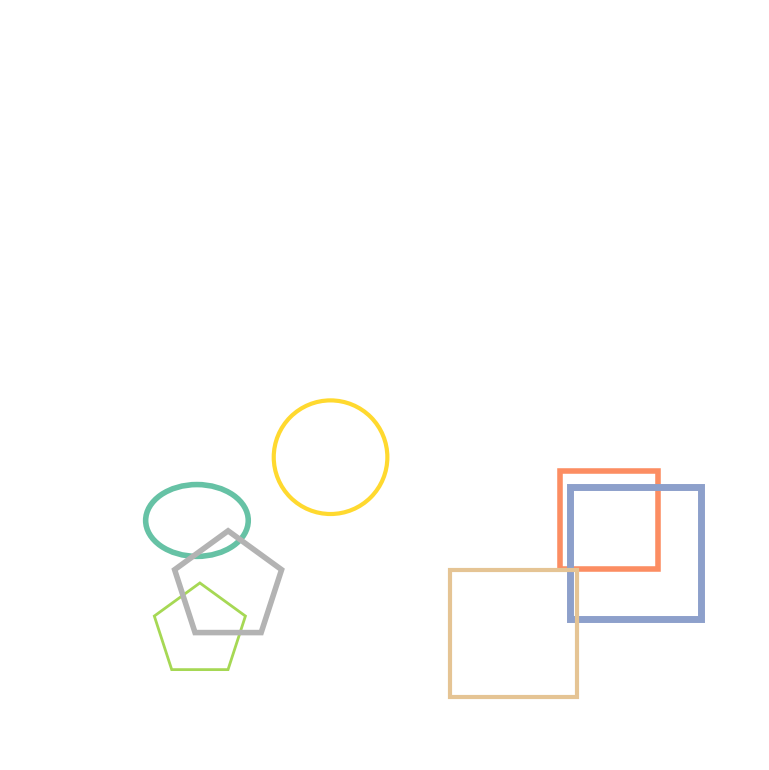[{"shape": "oval", "thickness": 2, "radius": 0.33, "center": [0.256, 0.324]}, {"shape": "square", "thickness": 2, "radius": 0.32, "center": [0.791, 0.325]}, {"shape": "square", "thickness": 2.5, "radius": 0.43, "center": [0.825, 0.282]}, {"shape": "pentagon", "thickness": 1, "radius": 0.31, "center": [0.26, 0.181]}, {"shape": "circle", "thickness": 1.5, "radius": 0.37, "center": [0.429, 0.406]}, {"shape": "square", "thickness": 1.5, "radius": 0.41, "center": [0.667, 0.177]}, {"shape": "pentagon", "thickness": 2, "radius": 0.37, "center": [0.296, 0.238]}]